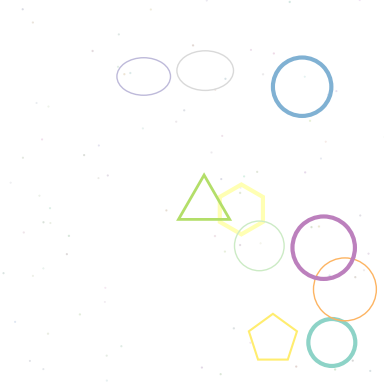[{"shape": "circle", "thickness": 3, "radius": 0.3, "center": [0.862, 0.11]}, {"shape": "hexagon", "thickness": 3, "radius": 0.32, "center": [0.627, 0.456]}, {"shape": "oval", "thickness": 1, "radius": 0.35, "center": [0.373, 0.801]}, {"shape": "circle", "thickness": 3, "radius": 0.38, "center": [0.785, 0.775]}, {"shape": "circle", "thickness": 1, "radius": 0.41, "center": [0.896, 0.248]}, {"shape": "triangle", "thickness": 2, "radius": 0.38, "center": [0.53, 0.469]}, {"shape": "oval", "thickness": 1, "radius": 0.37, "center": [0.533, 0.817]}, {"shape": "circle", "thickness": 3, "radius": 0.41, "center": [0.841, 0.357]}, {"shape": "circle", "thickness": 1, "radius": 0.32, "center": [0.674, 0.361]}, {"shape": "pentagon", "thickness": 1.5, "radius": 0.33, "center": [0.709, 0.119]}]